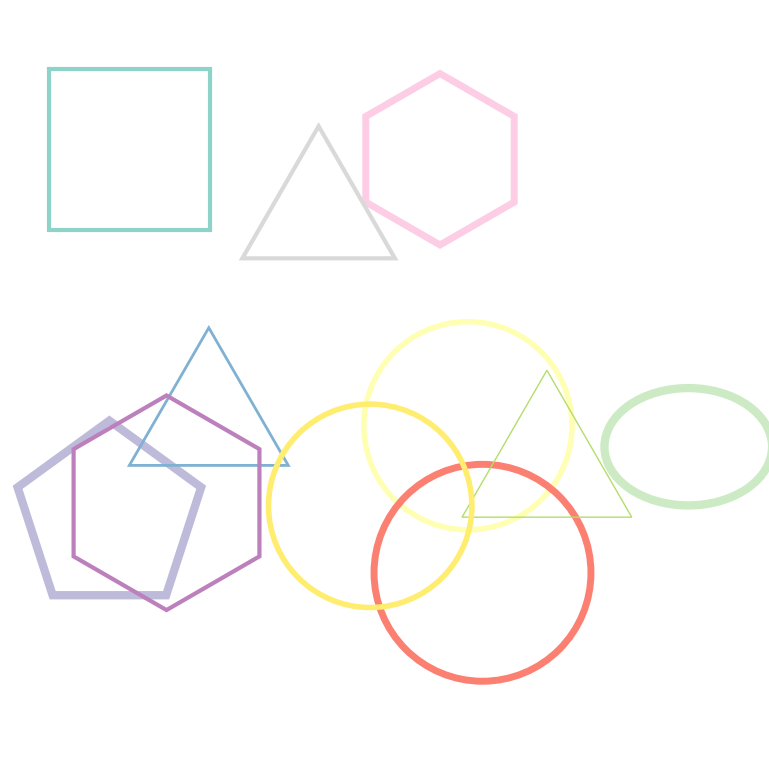[{"shape": "square", "thickness": 1.5, "radius": 0.52, "center": [0.168, 0.806]}, {"shape": "circle", "thickness": 2, "radius": 0.68, "center": [0.608, 0.447]}, {"shape": "pentagon", "thickness": 3, "radius": 0.63, "center": [0.142, 0.328]}, {"shape": "circle", "thickness": 2.5, "radius": 0.7, "center": [0.627, 0.256]}, {"shape": "triangle", "thickness": 1, "radius": 0.6, "center": [0.271, 0.455]}, {"shape": "triangle", "thickness": 0.5, "radius": 0.64, "center": [0.71, 0.392]}, {"shape": "hexagon", "thickness": 2.5, "radius": 0.56, "center": [0.571, 0.793]}, {"shape": "triangle", "thickness": 1.5, "radius": 0.57, "center": [0.414, 0.722]}, {"shape": "hexagon", "thickness": 1.5, "radius": 0.7, "center": [0.216, 0.347]}, {"shape": "oval", "thickness": 3, "radius": 0.54, "center": [0.894, 0.42]}, {"shape": "circle", "thickness": 2, "radius": 0.66, "center": [0.481, 0.343]}]